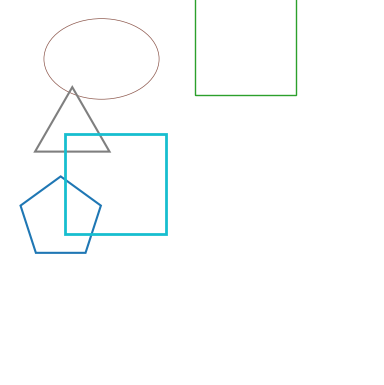[{"shape": "pentagon", "thickness": 1.5, "radius": 0.55, "center": [0.158, 0.432]}, {"shape": "square", "thickness": 1, "radius": 0.65, "center": [0.638, 0.885]}, {"shape": "oval", "thickness": 0.5, "radius": 0.75, "center": [0.264, 0.847]}, {"shape": "triangle", "thickness": 1.5, "radius": 0.56, "center": [0.188, 0.662]}, {"shape": "square", "thickness": 2, "radius": 0.65, "center": [0.3, 0.523]}]